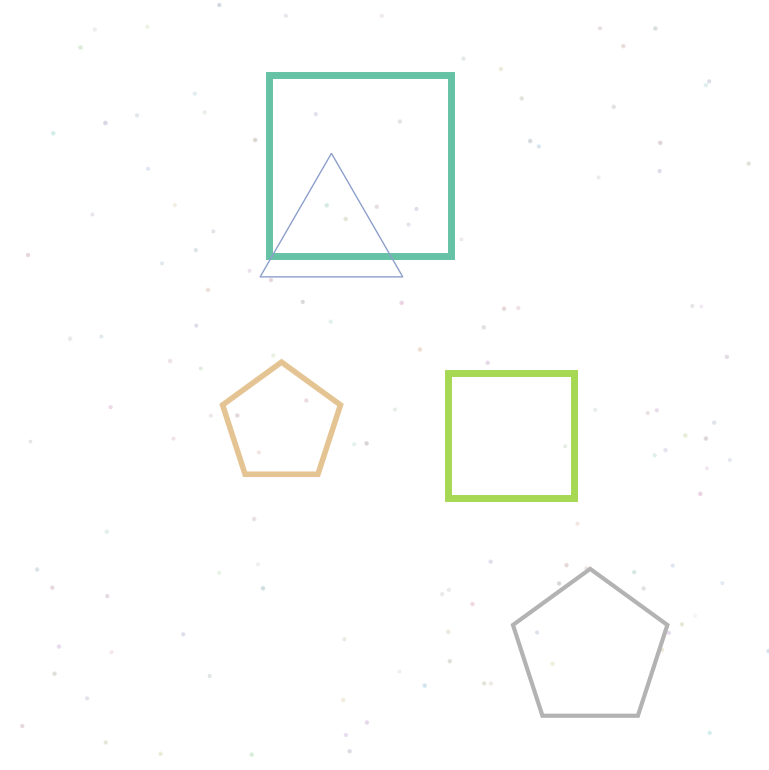[{"shape": "square", "thickness": 2.5, "radius": 0.59, "center": [0.468, 0.785]}, {"shape": "triangle", "thickness": 0.5, "radius": 0.53, "center": [0.43, 0.694]}, {"shape": "square", "thickness": 2.5, "radius": 0.41, "center": [0.664, 0.434]}, {"shape": "pentagon", "thickness": 2, "radius": 0.4, "center": [0.366, 0.449]}, {"shape": "pentagon", "thickness": 1.5, "radius": 0.53, "center": [0.766, 0.156]}]